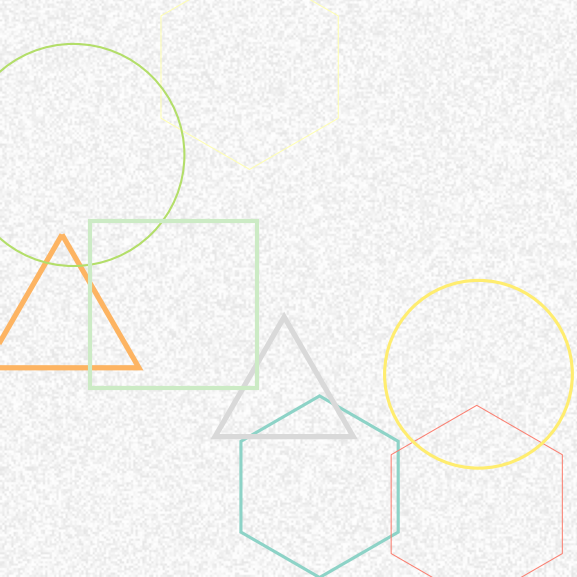[{"shape": "hexagon", "thickness": 1.5, "radius": 0.79, "center": [0.553, 0.156]}, {"shape": "hexagon", "thickness": 0.5, "radius": 0.89, "center": [0.432, 0.883]}, {"shape": "hexagon", "thickness": 0.5, "radius": 0.86, "center": [0.826, 0.126]}, {"shape": "triangle", "thickness": 2.5, "radius": 0.77, "center": [0.107, 0.439]}, {"shape": "circle", "thickness": 1, "radius": 0.96, "center": [0.127, 0.731]}, {"shape": "triangle", "thickness": 2.5, "radius": 0.69, "center": [0.492, 0.312]}, {"shape": "square", "thickness": 2, "radius": 0.72, "center": [0.3, 0.473]}, {"shape": "circle", "thickness": 1.5, "radius": 0.81, "center": [0.829, 0.351]}]